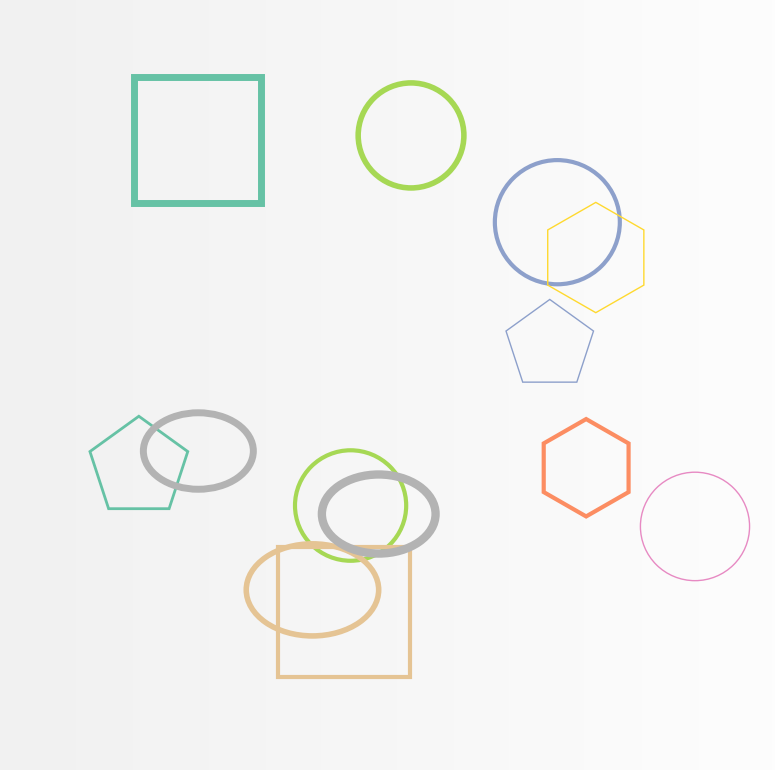[{"shape": "pentagon", "thickness": 1, "radius": 0.33, "center": [0.179, 0.393]}, {"shape": "square", "thickness": 2.5, "radius": 0.41, "center": [0.255, 0.818]}, {"shape": "hexagon", "thickness": 1.5, "radius": 0.32, "center": [0.756, 0.393]}, {"shape": "pentagon", "thickness": 0.5, "radius": 0.3, "center": [0.709, 0.552]}, {"shape": "circle", "thickness": 1.5, "radius": 0.4, "center": [0.719, 0.711]}, {"shape": "circle", "thickness": 0.5, "radius": 0.35, "center": [0.897, 0.316]}, {"shape": "circle", "thickness": 2, "radius": 0.34, "center": [0.53, 0.824]}, {"shape": "circle", "thickness": 1.5, "radius": 0.36, "center": [0.452, 0.343]}, {"shape": "hexagon", "thickness": 0.5, "radius": 0.36, "center": [0.769, 0.666]}, {"shape": "square", "thickness": 1.5, "radius": 0.42, "center": [0.444, 0.205]}, {"shape": "oval", "thickness": 2, "radius": 0.43, "center": [0.403, 0.234]}, {"shape": "oval", "thickness": 2.5, "radius": 0.35, "center": [0.256, 0.414]}, {"shape": "oval", "thickness": 3, "radius": 0.37, "center": [0.489, 0.332]}]